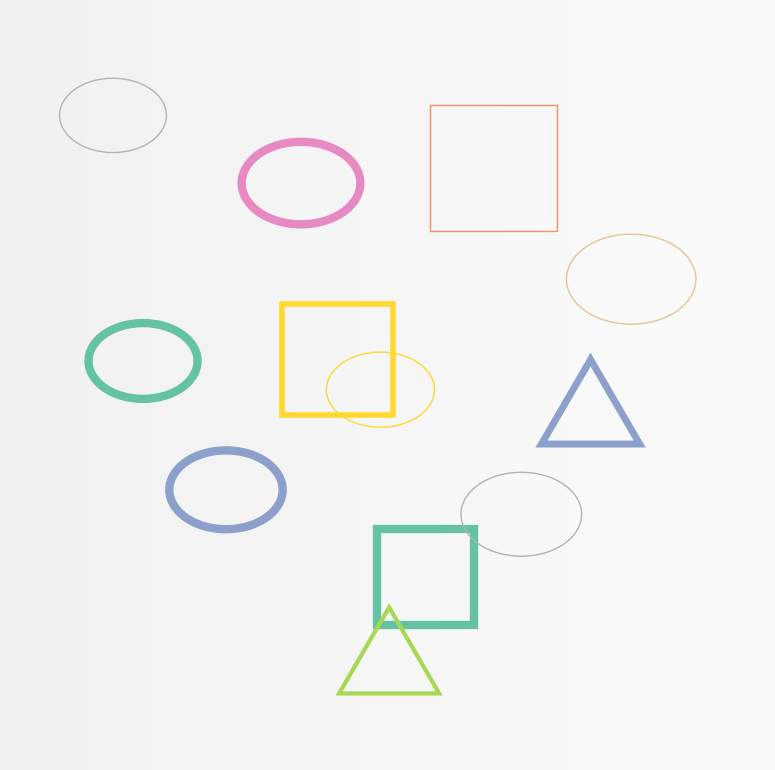[{"shape": "oval", "thickness": 3, "radius": 0.35, "center": [0.185, 0.531]}, {"shape": "square", "thickness": 3, "radius": 0.31, "center": [0.549, 0.25]}, {"shape": "square", "thickness": 0.5, "radius": 0.41, "center": [0.637, 0.781]}, {"shape": "triangle", "thickness": 2.5, "radius": 0.37, "center": [0.762, 0.46]}, {"shape": "oval", "thickness": 3, "radius": 0.37, "center": [0.292, 0.364]}, {"shape": "oval", "thickness": 3, "radius": 0.38, "center": [0.388, 0.762]}, {"shape": "triangle", "thickness": 1.5, "radius": 0.37, "center": [0.502, 0.137]}, {"shape": "oval", "thickness": 0.5, "radius": 0.35, "center": [0.491, 0.494]}, {"shape": "square", "thickness": 2, "radius": 0.36, "center": [0.436, 0.533]}, {"shape": "oval", "thickness": 0.5, "radius": 0.42, "center": [0.814, 0.637]}, {"shape": "oval", "thickness": 0.5, "radius": 0.39, "center": [0.673, 0.332]}, {"shape": "oval", "thickness": 0.5, "radius": 0.34, "center": [0.146, 0.85]}]